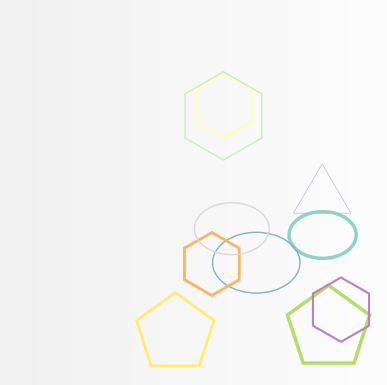[{"shape": "oval", "thickness": 2.5, "radius": 0.43, "center": [0.833, 0.39]}, {"shape": "hexagon", "thickness": 1.5, "radius": 0.42, "center": [0.579, 0.726]}, {"shape": "triangle", "thickness": 0.5, "radius": 0.43, "center": [0.831, 0.489]}, {"shape": "oval", "thickness": 1, "radius": 0.56, "center": [0.661, 0.318]}, {"shape": "hexagon", "thickness": 2, "radius": 0.41, "center": [0.547, 0.314]}, {"shape": "pentagon", "thickness": 2.5, "radius": 0.56, "center": [0.848, 0.147]}, {"shape": "oval", "thickness": 1, "radius": 0.48, "center": [0.598, 0.406]}, {"shape": "hexagon", "thickness": 1.5, "radius": 0.42, "center": [0.88, 0.196]}, {"shape": "hexagon", "thickness": 1, "radius": 0.57, "center": [0.577, 0.699]}, {"shape": "pentagon", "thickness": 2, "radius": 0.53, "center": [0.452, 0.135]}]